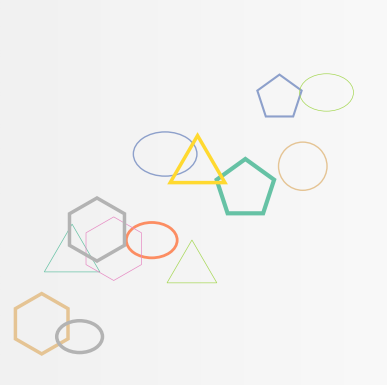[{"shape": "pentagon", "thickness": 3, "radius": 0.39, "center": [0.633, 0.509]}, {"shape": "triangle", "thickness": 0.5, "radius": 0.41, "center": [0.186, 0.335]}, {"shape": "oval", "thickness": 2, "radius": 0.33, "center": [0.392, 0.376]}, {"shape": "oval", "thickness": 1, "radius": 0.41, "center": [0.426, 0.6]}, {"shape": "pentagon", "thickness": 1.5, "radius": 0.3, "center": [0.721, 0.746]}, {"shape": "hexagon", "thickness": 0.5, "radius": 0.41, "center": [0.293, 0.354]}, {"shape": "oval", "thickness": 0.5, "radius": 0.35, "center": [0.843, 0.76]}, {"shape": "triangle", "thickness": 0.5, "radius": 0.37, "center": [0.495, 0.302]}, {"shape": "triangle", "thickness": 2.5, "radius": 0.41, "center": [0.51, 0.566]}, {"shape": "circle", "thickness": 1, "radius": 0.31, "center": [0.781, 0.568]}, {"shape": "hexagon", "thickness": 2.5, "radius": 0.39, "center": [0.108, 0.159]}, {"shape": "oval", "thickness": 2.5, "radius": 0.3, "center": [0.205, 0.126]}, {"shape": "hexagon", "thickness": 2.5, "radius": 0.41, "center": [0.25, 0.404]}]